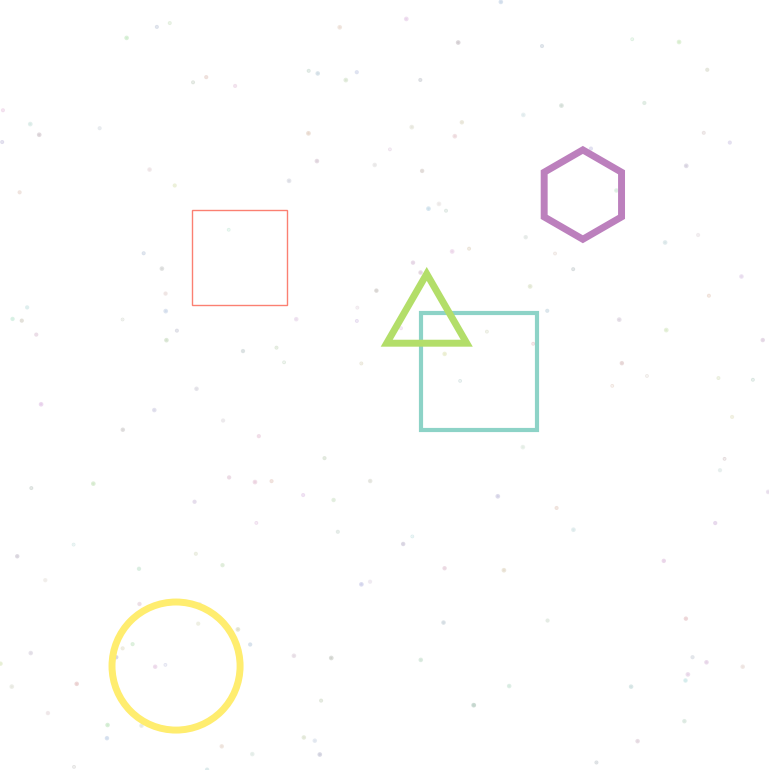[{"shape": "square", "thickness": 1.5, "radius": 0.38, "center": [0.622, 0.518]}, {"shape": "square", "thickness": 0.5, "radius": 0.31, "center": [0.311, 0.666]}, {"shape": "triangle", "thickness": 2.5, "radius": 0.3, "center": [0.554, 0.584]}, {"shape": "hexagon", "thickness": 2.5, "radius": 0.29, "center": [0.757, 0.747]}, {"shape": "circle", "thickness": 2.5, "radius": 0.42, "center": [0.229, 0.135]}]